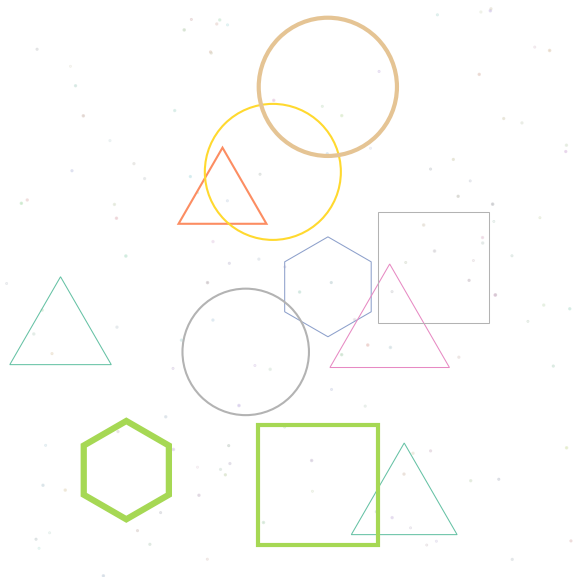[{"shape": "triangle", "thickness": 0.5, "radius": 0.53, "center": [0.7, 0.126]}, {"shape": "triangle", "thickness": 0.5, "radius": 0.51, "center": [0.105, 0.418]}, {"shape": "triangle", "thickness": 1, "radius": 0.44, "center": [0.385, 0.656]}, {"shape": "hexagon", "thickness": 0.5, "radius": 0.43, "center": [0.568, 0.503]}, {"shape": "triangle", "thickness": 0.5, "radius": 0.6, "center": [0.675, 0.423]}, {"shape": "hexagon", "thickness": 3, "radius": 0.43, "center": [0.219, 0.185]}, {"shape": "square", "thickness": 2, "radius": 0.52, "center": [0.551, 0.159]}, {"shape": "circle", "thickness": 1, "radius": 0.59, "center": [0.472, 0.701]}, {"shape": "circle", "thickness": 2, "radius": 0.6, "center": [0.568, 0.849]}, {"shape": "circle", "thickness": 1, "radius": 0.55, "center": [0.425, 0.39]}, {"shape": "square", "thickness": 0.5, "radius": 0.48, "center": [0.751, 0.535]}]